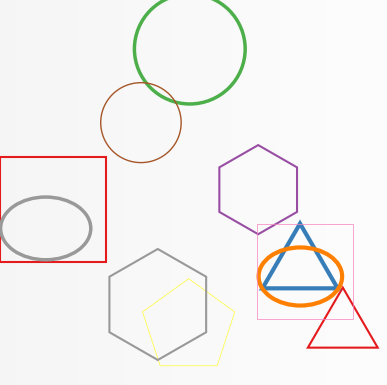[{"shape": "triangle", "thickness": 1.5, "radius": 0.52, "center": [0.885, 0.149]}, {"shape": "square", "thickness": 1.5, "radius": 0.68, "center": [0.137, 0.457]}, {"shape": "triangle", "thickness": 3, "radius": 0.56, "center": [0.774, 0.307]}, {"shape": "circle", "thickness": 2.5, "radius": 0.71, "center": [0.49, 0.873]}, {"shape": "hexagon", "thickness": 1.5, "radius": 0.58, "center": [0.666, 0.507]}, {"shape": "oval", "thickness": 3, "radius": 0.54, "center": [0.775, 0.282]}, {"shape": "pentagon", "thickness": 0.5, "radius": 0.63, "center": [0.487, 0.151]}, {"shape": "circle", "thickness": 1, "radius": 0.52, "center": [0.364, 0.681]}, {"shape": "square", "thickness": 0.5, "radius": 0.61, "center": [0.787, 0.295]}, {"shape": "oval", "thickness": 2.5, "radius": 0.58, "center": [0.118, 0.407]}, {"shape": "hexagon", "thickness": 1.5, "radius": 0.72, "center": [0.407, 0.209]}]